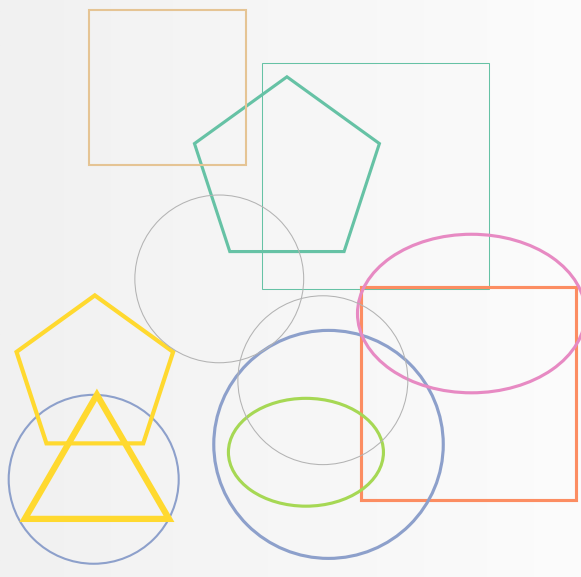[{"shape": "pentagon", "thickness": 1.5, "radius": 0.84, "center": [0.494, 0.699]}, {"shape": "square", "thickness": 0.5, "radius": 0.98, "center": [0.646, 0.694]}, {"shape": "square", "thickness": 1.5, "radius": 0.92, "center": [0.806, 0.318]}, {"shape": "circle", "thickness": 1.5, "radius": 0.99, "center": [0.565, 0.23]}, {"shape": "circle", "thickness": 1, "radius": 0.73, "center": [0.161, 0.169]}, {"shape": "oval", "thickness": 1.5, "radius": 0.98, "center": [0.811, 0.456]}, {"shape": "oval", "thickness": 1.5, "radius": 0.67, "center": [0.526, 0.216]}, {"shape": "triangle", "thickness": 3, "radius": 0.72, "center": [0.167, 0.172]}, {"shape": "pentagon", "thickness": 2, "radius": 0.71, "center": [0.163, 0.346]}, {"shape": "square", "thickness": 1, "radius": 0.67, "center": [0.288, 0.848]}, {"shape": "circle", "thickness": 0.5, "radius": 0.73, "center": [0.377, 0.516]}, {"shape": "circle", "thickness": 0.5, "radius": 0.73, "center": [0.555, 0.341]}]